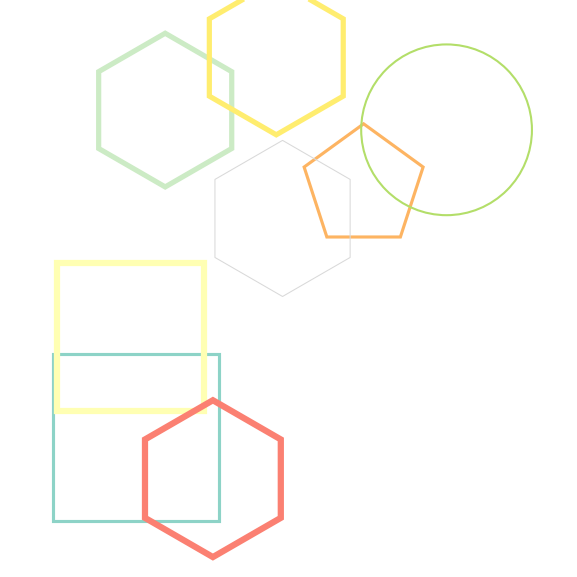[{"shape": "square", "thickness": 1.5, "radius": 0.72, "center": [0.236, 0.242]}, {"shape": "square", "thickness": 3, "radius": 0.64, "center": [0.226, 0.416]}, {"shape": "hexagon", "thickness": 3, "radius": 0.68, "center": [0.369, 0.17]}, {"shape": "pentagon", "thickness": 1.5, "radius": 0.54, "center": [0.63, 0.676]}, {"shape": "circle", "thickness": 1, "radius": 0.74, "center": [0.773, 0.774]}, {"shape": "hexagon", "thickness": 0.5, "radius": 0.68, "center": [0.489, 0.621]}, {"shape": "hexagon", "thickness": 2.5, "radius": 0.67, "center": [0.286, 0.809]}, {"shape": "hexagon", "thickness": 2.5, "radius": 0.67, "center": [0.478, 0.9]}]